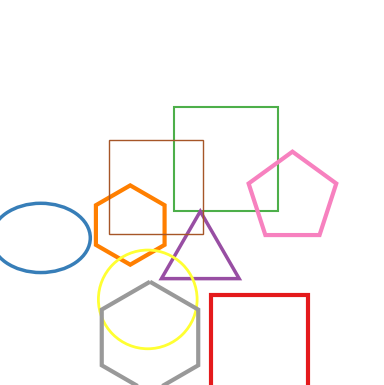[{"shape": "square", "thickness": 3, "radius": 0.63, "center": [0.673, 0.109]}, {"shape": "oval", "thickness": 2.5, "radius": 0.64, "center": [0.106, 0.382]}, {"shape": "square", "thickness": 1.5, "radius": 0.68, "center": [0.587, 0.587]}, {"shape": "triangle", "thickness": 2.5, "radius": 0.58, "center": [0.52, 0.335]}, {"shape": "hexagon", "thickness": 3, "radius": 0.51, "center": [0.338, 0.415]}, {"shape": "circle", "thickness": 2, "radius": 0.64, "center": [0.384, 0.222]}, {"shape": "square", "thickness": 1, "radius": 0.61, "center": [0.406, 0.514]}, {"shape": "pentagon", "thickness": 3, "radius": 0.6, "center": [0.76, 0.486]}, {"shape": "hexagon", "thickness": 3, "radius": 0.72, "center": [0.39, 0.123]}]